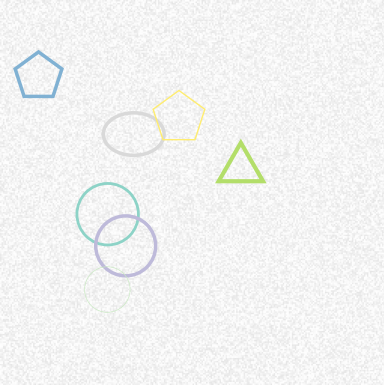[{"shape": "circle", "thickness": 2, "radius": 0.4, "center": [0.28, 0.444]}, {"shape": "circle", "thickness": 2.5, "radius": 0.39, "center": [0.327, 0.361]}, {"shape": "pentagon", "thickness": 2.5, "radius": 0.32, "center": [0.1, 0.801]}, {"shape": "triangle", "thickness": 3, "radius": 0.33, "center": [0.626, 0.563]}, {"shape": "oval", "thickness": 2.5, "radius": 0.39, "center": [0.347, 0.652]}, {"shape": "circle", "thickness": 0.5, "radius": 0.3, "center": [0.279, 0.248]}, {"shape": "pentagon", "thickness": 1, "radius": 0.35, "center": [0.465, 0.694]}]